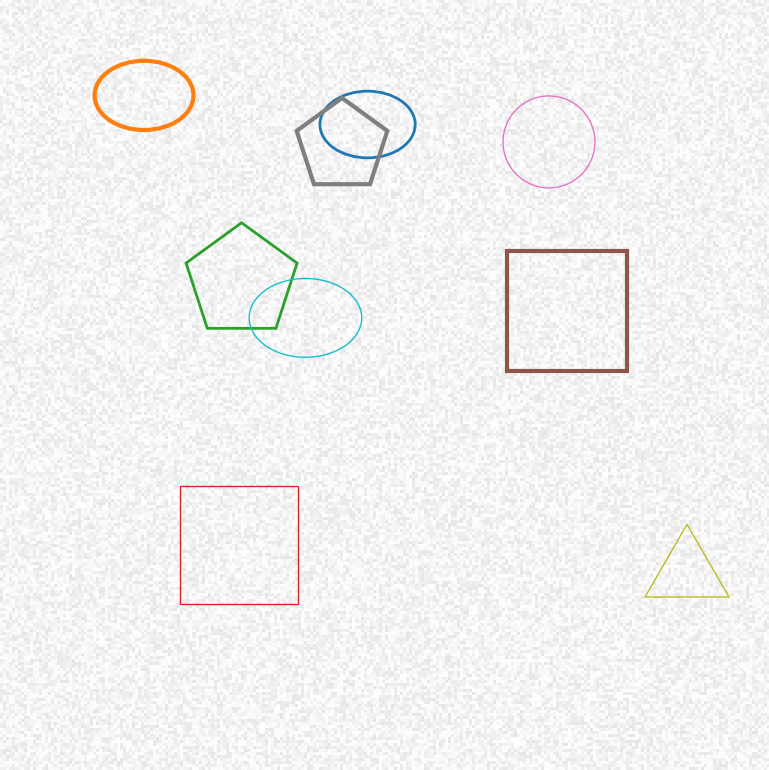[{"shape": "oval", "thickness": 1, "radius": 0.31, "center": [0.477, 0.838]}, {"shape": "oval", "thickness": 1.5, "radius": 0.32, "center": [0.187, 0.876]}, {"shape": "pentagon", "thickness": 1, "radius": 0.38, "center": [0.314, 0.635]}, {"shape": "square", "thickness": 0.5, "radius": 0.38, "center": [0.311, 0.293]}, {"shape": "square", "thickness": 1.5, "radius": 0.39, "center": [0.737, 0.596]}, {"shape": "circle", "thickness": 0.5, "radius": 0.3, "center": [0.713, 0.816]}, {"shape": "pentagon", "thickness": 1.5, "radius": 0.31, "center": [0.444, 0.811]}, {"shape": "triangle", "thickness": 0.5, "radius": 0.31, "center": [0.892, 0.256]}, {"shape": "oval", "thickness": 0.5, "radius": 0.37, "center": [0.397, 0.587]}]